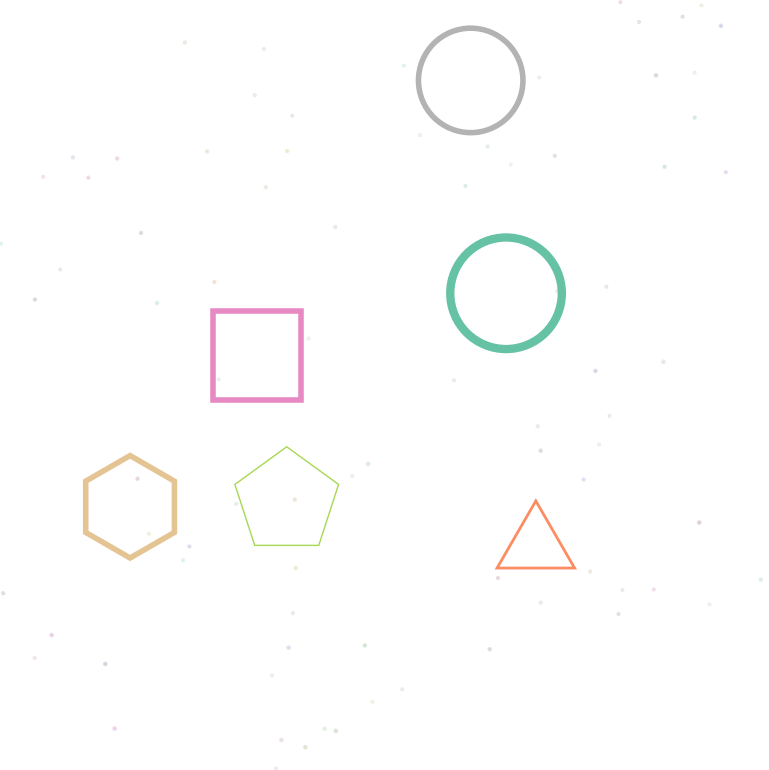[{"shape": "circle", "thickness": 3, "radius": 0.36, "center": [0.657, 0.619]}, {"shape": "triangle", "thickness": 1, "radius": 0.29, "center": [0.696, 0.291]}, {"shape": "square", "thickness": 2, "radius": 0.29, "center": [0.334, 0.538]}, {"shape": "pentagon", "thickness": 0.5, "radius": 0.35, "center": [0.372, 0.349]}, {"shape": "hexagon", "thickness": 2, "radius": 0.33, "center": [0.169, 0.342]}, {"shape": "circle", "thickness": 2, "radius": 0.34, "center": [0.611, 0.896]}]